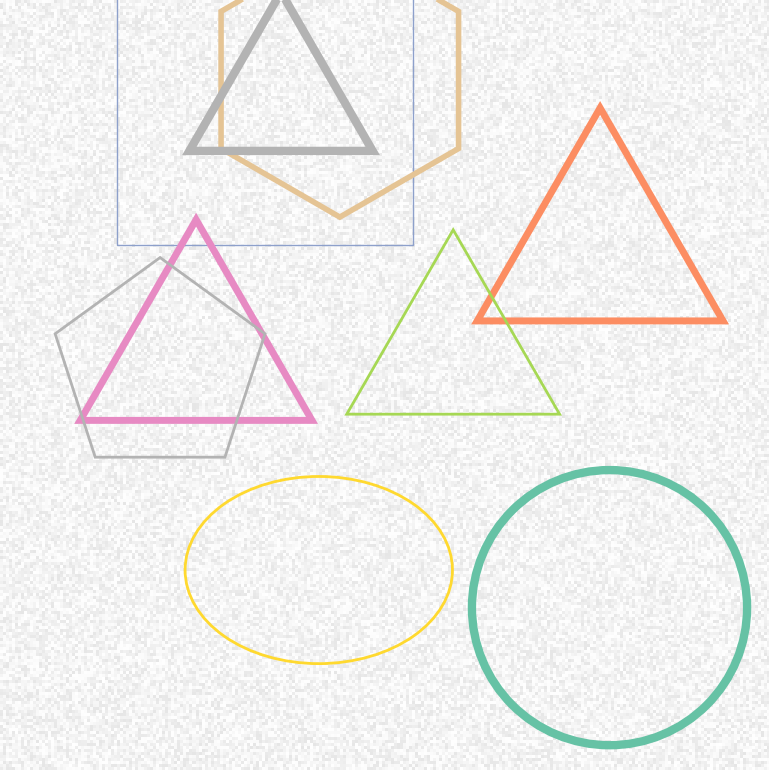[{"shape": "circle", "thickness": 3, "radius": 0.89, "center": [0.792, 0.211]}, {"shape": "triangle", "thickness": 2.5, "radius": 0.92, "center": [0.779, 0.675]}, {"shape": "square", "thickness": 0.5, "radius": 0.96, "center": [0.344, 0.874]}, {"shape": "triangle", "thickness": 2.5, "radius": 0.87, "center": [0.255, 0.541]}, {"shape": "triangle", "thickness": 1, "radius": 0.8, "center": [0.589, 0.542]}, {"shape": "oval", "thickness": 1, "radius": 0.87, "center": [0.414, 0.26]}, {"shape": "hexagon", "thickness": 2, "radius": 0.89, "center": [0.441, 0.896]}, {"shape": "triangle", "thickness": 3, "radius": 0.69, "center": [0.365, 0.873]}, {"shape": "pentagon", "thickness": 1, "radius": 0.72, "center": [0.208, 0.522]}]